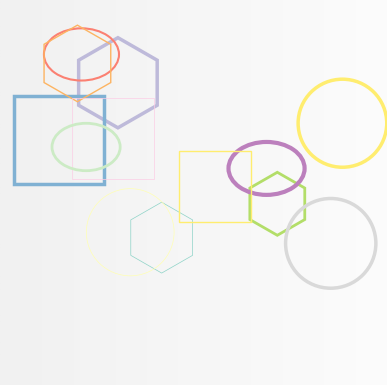[{"shape": "hexagon", "thickness": 0.5, "radius": 0.46, "center": [0.417, 0.383]}, {"shape": "circle", "thickness": 0.5, "radius": 0.57, "center": [0.336, 0.397]}, {"shape": "hexagon", "thickness": 2.5, "radius": 0.59, "center": [0.304, 0.785]}, {"shape": "oval", "thickness": 1.5, "radius": 0.48, "center": [0.21, 0.859]}, {"shape": "square", "thickness": 2.5, "radius": 0.58, "center": [0.152, 0.636]}, {"shape": "hexagon", "thickness": 1, "radius": 0.5, "center": [0.2, 0.835]}, {"shape": "hexagon", "thickness": 2, "radius": 0.41, "center": [0.716, 0.471]}, {"shape": "square", "thickness": 0.5, "radius": 0.53, "center": [0.292, 0.64]}, {"shape": "circle", "thickness": 2.5, "radius": 0.58, "center": [0.853, 0.368]}, {"shape": "oval", "thickness": 3, "radius": 0.49, "center": [0.688, 0.563]}, {"shape": "oval", "thickness": 2, "radius": 0.44, "center": [0.222, 0.618]}, {"shape": "circle", "thickness": 2.5, "radius": 0.57, "center": [0.884, 0.68]}, {"shape": "square", "thickness": 1, "radius": 0.46, "center": [0.555, 0.515]}]